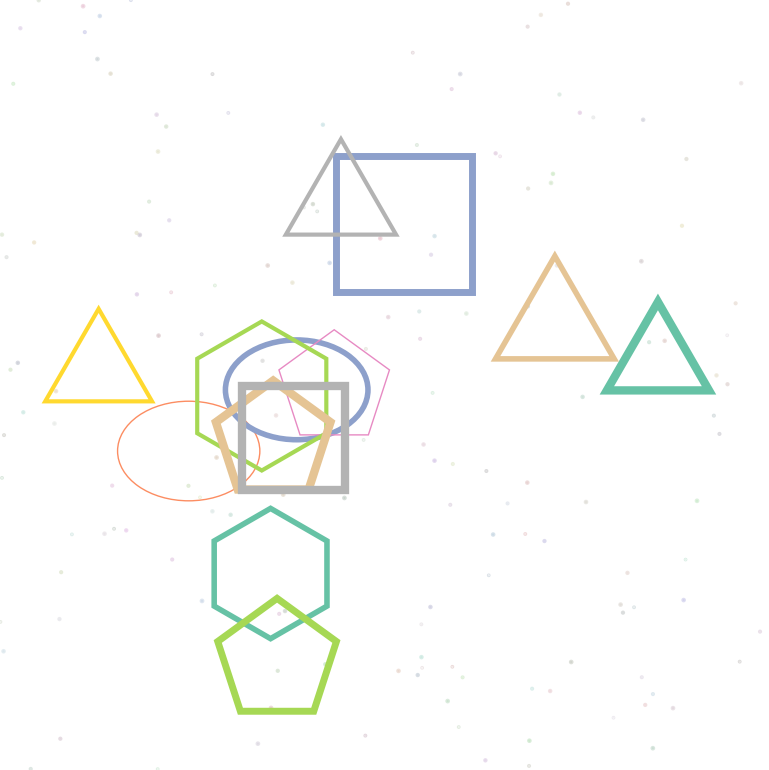[{"shape": "hexagon", "thickness": 2, "radius": 0.42, "center": [0.351, 0.255]}, {"shape": "triangle", "thickness": 3, "radius": 0.38, "center": [0.854, 0.531]}, {"shape": "oval", "thickness": 0.5, "radius": 0.46, "center": [0.245, 0.414]}, {"shape": "oval", "thickness": 2, "radius": 0.46, "center": [0.385, 0.494]}, {"shape": "square", "thickness": 2.5, "radius": 0.44, "center": [0.524, 0.709]}, {"shape": "pentagon", "thickness": 0.5, "radius": 0.38, "center": [0.434, 0.496]}, {"shape": "hexagon", "thickness": 1.5, "radius": 0.48, "center": [0.34, 0.486]}, {"shape": "pentagon", "thickness": 2.5, "radius": 0.41, "center": [0.36, 0.142]}, {"shape": "triangle", "thickness": 1.5, "radius": 0.4, "center": [0.128, 0.519]}, {"shape": "triangle", "thickness": 2, "radius": 0.44, "center": [0.721, 0.578]}, {"shape": "pentagon", "thickness": 3, "radius": 0.39, "center": [0.355, 0.428]}, {"shape": "square", "thickness": 3, "radius": 0.34, "center": [0.382, 0.431]}, {"shape": "triangle", "thickness": 1.5, "radius": 0.41, "center": [0.443, 0.737]}]